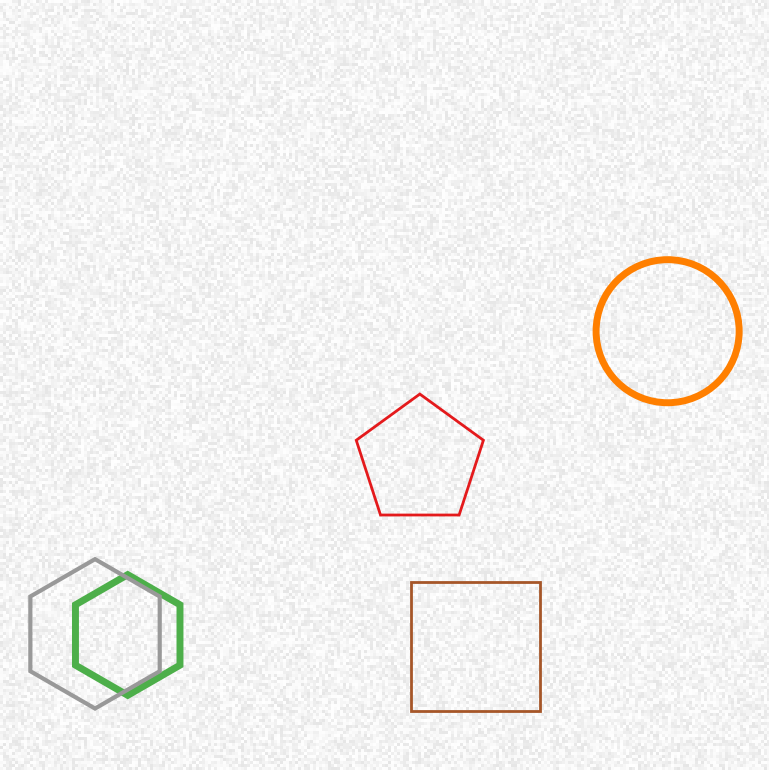[{"shape": "pentagon", "thickness": 1, "radius": 0.43, "center": [0.545, 0.401]}, {"shape": "hexagon", "thickness": 2.5, "radius": 0.39, "center": [0.166, 0.175]}, {"shape": "circle", "thickness": 2.5, "radius": 0.46, "center": [0.867, 0.57]}, {"shape": "square", "thickness": 1, "radius": 0.42, "center": [0.617, 0.16]}, {"shape": "hexagon", "thickness": 1.5, "radius": 0.49, "center": [0.123, 0.177]}]